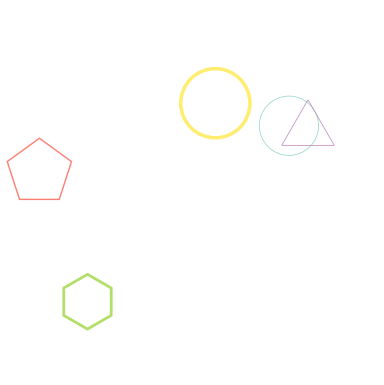[{"shape": "circle", "thickness": 0.5, "radius": 0.38, "center": [0.751, 0.673]}, {"shape": "pentagon", "thickness": 1, "radius": 0.44, "center": [0.102, 0.553]}, {"shape": "hexagon", "thickness": 2, "radius": 0.36, "center": [0.227, 0.216]}, {"shape": "triangle", "thickness": 0.5, "radius": 0.39, "center": [0.8, 0.662]}, {"shape": "circle", "thickness": 2.5, "radius": 0.45, "center": [0.559, 0.732]}]